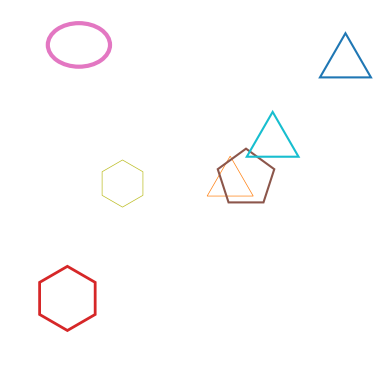[{"shape": "triangle", "thickness": 1.5, "radius": 0.38, "center": [0.897, 0.837]}, {"shape": "triangle", "thickness": 0.5, "radius": 0.35, "center": [0.598, 0.525]}, {"shape": "hexagon", "thickness": 2, "radius": 0.42, "center": [0.175, 0.225]}, {"shape": "pentagon", "thickness": 1.5, "radius": 0.39, "center": [0.639, 0.537]}, {"shape": "oval", "thickness": 3, "radius": 0.4, "center": [0.205, 0.883]}, {"shape": "hexagon", "thickness": 0.5, "radius": 0.31, "center": [0.318, 0.523]}, {"shape": "triangle", "thickness": 1.5, "radius": 0.39, "center": [0.708, 0.632]}]